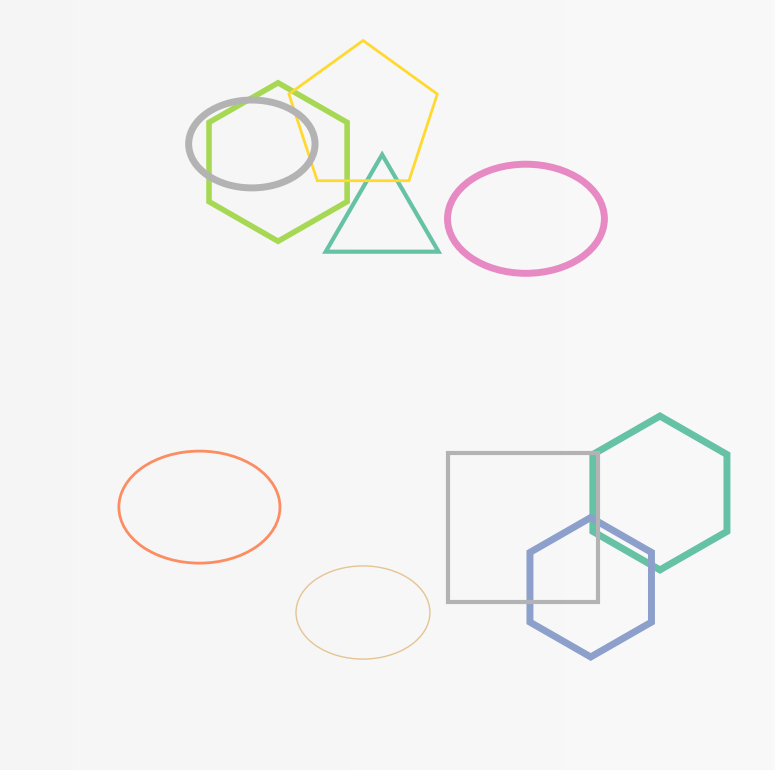[{"shape": "hexagon", "thickness": 2.5, "radius": 0.5, "center": [0.851, 0.36]}, {"shape": "triangle", "thickness": 1.5, "radius": 0.42, "center": [0.493, 0.715]}, {"shape": "oval", "thickness": 1, "radius": 0.52, "center": [0.257, 0.341]}, {"shape": "hexagon", "thickness": 2.5, "radius": 0.45, "center": [0.762, 0.237]}, {"shape": "oval", "thickness": 2.5, "radius": 0.51, "center": [0.679, 0.716]}, {"shape": "hexagon", "thickness": 2, "radius": 0.51, "center": [0.359, 0.79]}, {"shape": "pentagon", "thickness": 1, "radius": 0.5, "center": [0.469, 0.847]}, {"shape": "oval", "thickness": 0.5, "radius": 0.43, "center": [0.468, 0.205]}, {"shape": "square", "thickness": 1.5, "radius": 0.48, "center": [0.674, 0.315]}, {"shape": "oval", "thickness": 2.5, "radius": 0.41, "center": [0.325, 0.813]}]